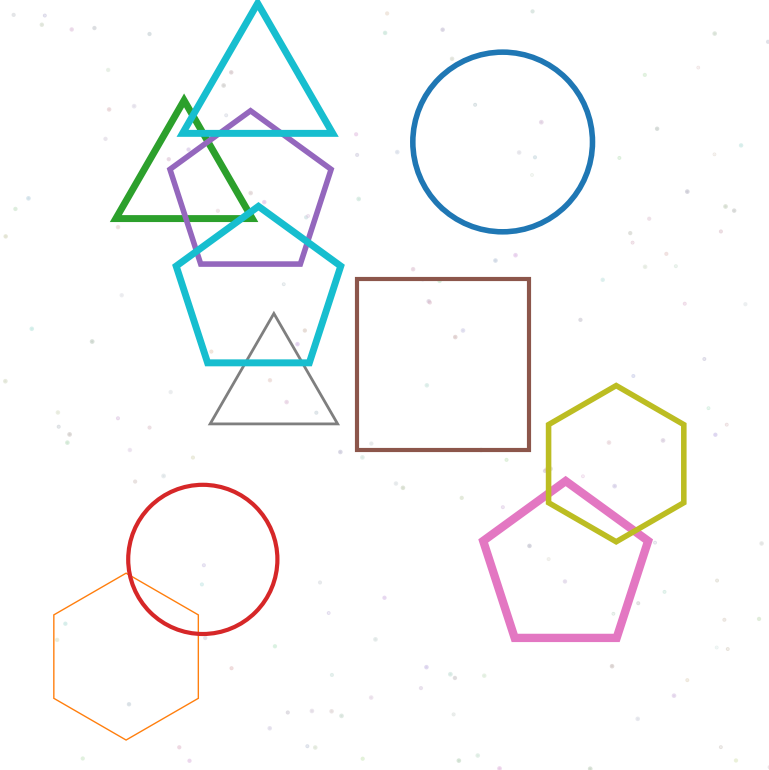[{"shape": "circle", "thickness": 2, "radius": 0.58, "center": [0.653, 0.816]}, {"shape": "hexagon", "thickness": 0.5, "radius": 0.54, "center": [0.164, 0.147]}, {"shape": "triangle", "thickness": 2.5, "radius": 0.51, "center": [0.239, 0.767]}, {"shape": "circle", "thickness": 1.5, "radius": 0.48, "center": [0.263, 0.274]}, {"shape": "pentagon", "thickness": 2, "radius": 0.55, "center": [0.325, 0.746]}, {"shape": "square", "thickness": 1.5, "radius": 0.56, "center": [0.575, 0.527]}, {"shape": "pentagon", "thickness": 3, "radius": 0.56, "center": [0.735, 0.263]}, {"shape": "triangle", "thickness": 1, "radius": 0.48, "center": [0.356, 0.497]}, {"shape": "hexagon", "thickness": 2, "radius": 0.51, "center": [0.8, 0.398]}, {"shape": "triangle", "thickness": 2.5, "radius": 0.56, "center": [0.335, 0.883]}, {"shape": "pentagon", "thickness": 2.5, "radius": 0.56, "center": [0.336, 0.62]}]